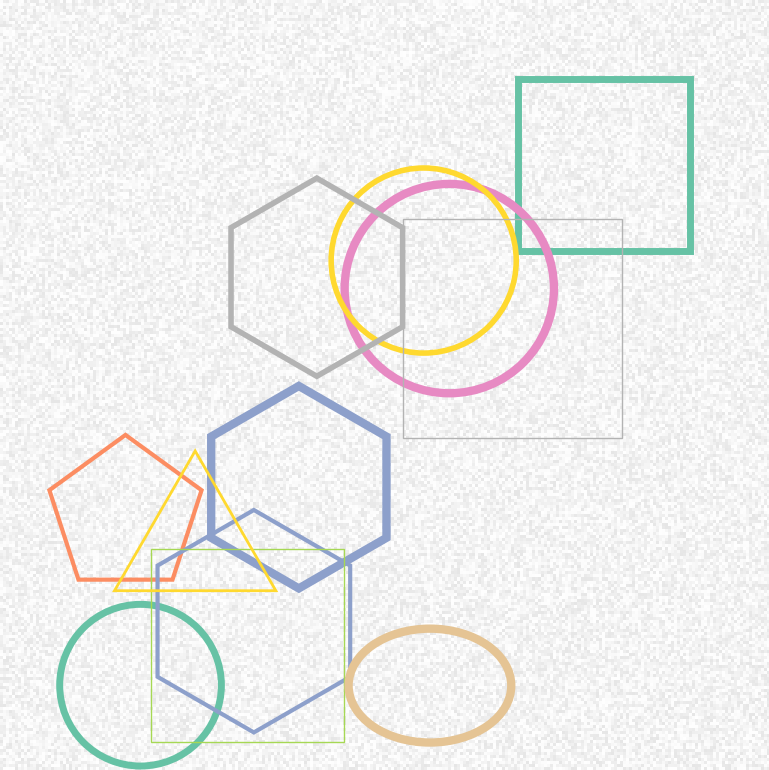[{"shape": "circle", "thickness": 2.5, "radius": 0.52, "center": [0.183, 0.11]}, {"shape": "square", "thickness": 2.5, "radius": 0.56, "center": [0.784, 0.786]}, {"shape": "pentagon", "thickness": 1.5, "radius": 0.52, "center": [0.163, 0.331]}, {"shape": "hexagon", "thickness": 1.5, "radius": 0.72, "center": [0.33, 0.193]}, {"shape": "hexagon", "thickness": 3, "radius": 0.66, "center": [0.388, 0.367]}, {"shape": "circle", "thickness": 3, "radius": 0.68, "center": [0.583, 0.625]}, {"shape": "square", "thickness": 0.5, "radius": 0.63, "center": [0.322, 0.162]}, {"shape": "circle", "thickness": 2, "radius": 0.6, "center": [0.55, 0.662]}, {"shape": "triangle", "thickness": 1, "radius": 0.61, "center": [0.253, 0.293]}, {"shape": "oval", "thickness": 3, "radius": 0.53, "center": [0.558, 0.11]}, {"shape": "hexagon", "thickness": 2, "radius": 0.64, "center": [0.411, 0.64]}, {"shape": "square", "thickness": 0.5, "radius": 0.71, "center": [0.666, 0.574]}]